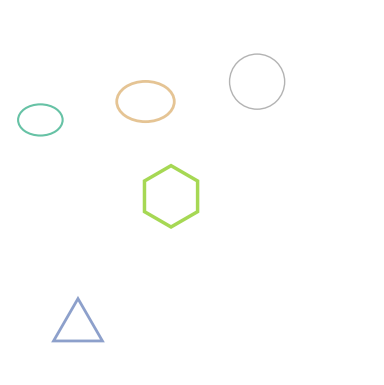[{"shape": "oval", "thickness": 1.5, "radius": 0.29, "center": [0.105, 0.688]}, {"shape": "triangle", "thickness": 2, "radius": 0.37, "center": [0.203, 0.151]}, {"shape": "hexagon", "thickness": 2.5, "radius": 0.4, "center": [0.444, 0.49]}, {"shape": "oval", "thickness": 2, "radius": 0.37, "center": [0.378, 0.736]}, {"shape": "circle", "thickness": 1, "radius": 0.36, "center": [0.668, 0.788]}]